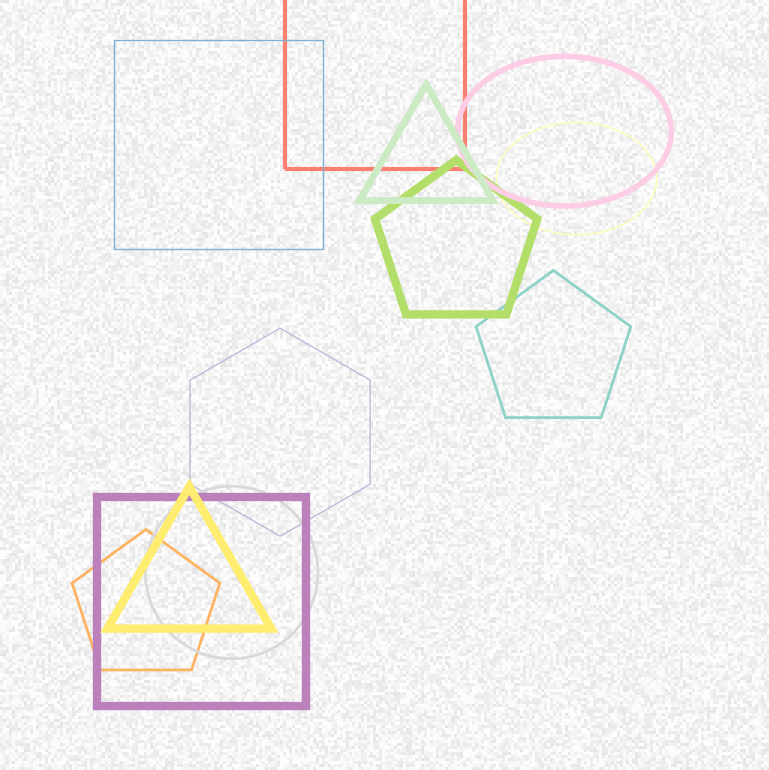[{"shape": "pentagon", "thickness": 1, "radius": 0.53, "center": [0.719, 0.543]}, {"shape": "oval", "thickness": 0.5, "radius": 0.52, "center": [0.749, 0.768]}, {"shape": "hexagon", "thickness": 0.5, "radius": 0.68, "center": [0.364, 0.439]}, {"shape": "square", "thickness": 1.5, "radius": 0.59, "center": [0.487, 0.897]}, {"shape": "square", "thickness": 0.5, "radius": 0.68, "center": [0.284, 0.812]}, {"shape": "pentagon", "thickness": 1, "radius": 0.5, "center": [0.19, 0.212]}, {"shape": "pentagon", "thickness": 3, "radius": 0.55, "center": [0.592, 0.681]}, {"shape": "oval", "thickness": 2, "radius": 0.69, "center": [0.733, 0.83]}, {"shape": "circle", "thickness": 1, "radius": 0.56, "center": [0.301, 0.257]}, {"shape": "square", "thickness": 3, "radius": 0.68, "center": [0.262, 0.219]}, {"shape": "triangle", "thickness": 2.5, "radius": 0.5, "center": [0.554, 0.79]}, {"shape": "triangle", "thickness": 3, "radius": 0.61, "center": [0.246, 0.245]}]